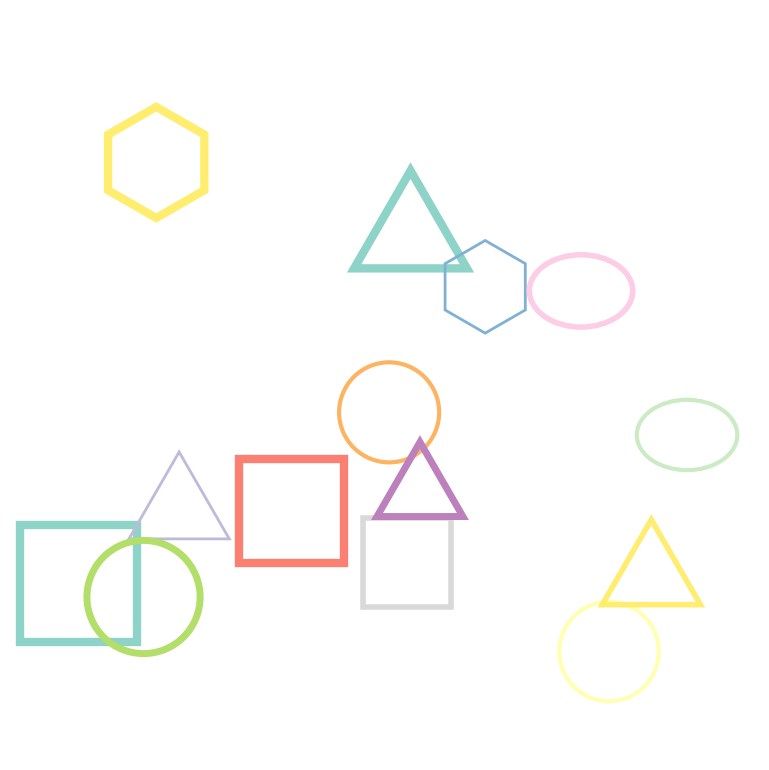[{"shape": "square", "thickness": 3, "radius": 0.38, "center": [0.102, 0.242]}, {"shape": "triangle", "thickness": 3, "radius": 0.42, "center": [0.533, 0.694]}, {"shape": "circle", "thickness": 1.5, "radius": 0.32, "center": [0.791, 0.154]}, {"shape": "triangle", "thickness": 1, "radius": 0.38, "center": [0.233, 0.338]}, {"shape": "square", "thickness": 3, "radius": 0.34, "center": [0.379, 0.336]}, {"shape": "hexagon", "thickness": 1, "radius": 0.3, "center": [0.63, 0.628]}, {"shape": "circle", "thickness": 1.5, "radius": 0.32, "center": [0.505, 0.464]}, {"shape": "circle", "thickness": 2.5, "radius": 0.37, "center": [0.186, 0.225]}, {"shape": "oval", "thickness": 2, "radius": 0.34, "center": [0.755, 0.622]}, {"shape": "square", "thickness": 2, "radius": 0.29, "center": [0.528, 0.269]}, {"shape": "triangle", "thickness": 2.5, "radius": 0.32, "center": [0.545, 0.361]}, {"shape": "oval", "thickness": 1.5, "radius": 0.33, "center": [0.892, 0.435]}, {"shape": "triangle", "thickness": 2, "radius": 0.37, "center": [0.846, 0.251]}, {"shape": "hexagon", "thickness": 3, "radius": 0.36, "center": [0.203, 0.789]}]